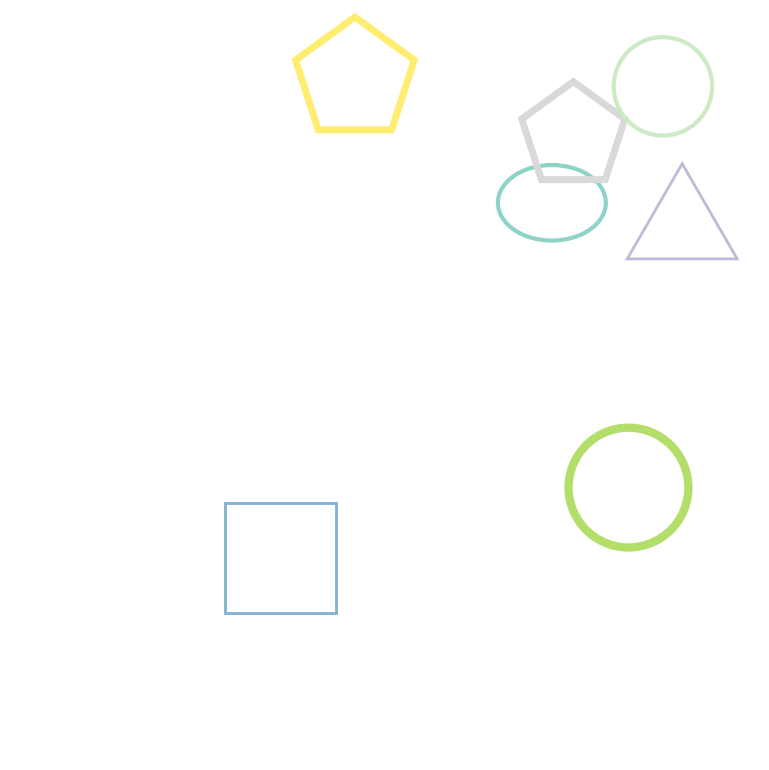[{"shape": "oval", "thickness": 1.5, "radius": 0.35, "center": [0.717, 0.737]}, {"shape": "triangle", "thickness": 1, "radius": 0.41, "center": [0.886, 0.705]}, {"shape": "square", "thickness": 1, "radius": 0.36, "center": [0.364, 0.275]}, {"shape": "circle", "thickness": 3, "radius": 0.39, "center": [0.816, 0.367]}, {"shape": "pentagon", "thickness": 2.5, "radius": 0.35, "center": [0.745, 0.824]}, {"shape": "circle", "thickness": 1.5, "radius": 0.32, "center": [0.861, 0.888]}, {"shape": "pentagon", "thickness": 2.5, "radius": 0.41, "center": [0.461, 0.897]}]